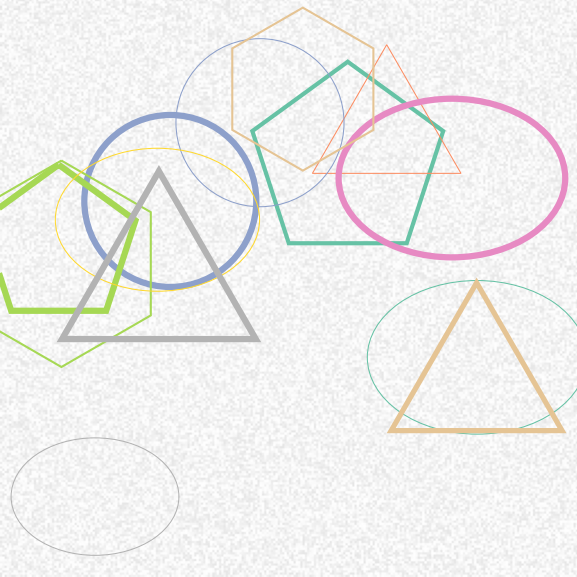[{"shape": "pentagon", "thickness": 2, "radius": 0.87, "center": [0.602, 0.718]}, {"shape": "oval", "thickness": 0.5, "radius": 0.95, "center": [0.826, 0.38]}, {"shape": "triangle", "thickness": 0.5, "radius": 0.74, "center": [0.67, 0.773]}, {"shape": "circle", "thickness": 3, "radius": 0.74, "center": [0.295, 0.651]}, {"shape": "circle", "thickness": 0.5, "radius": 0.73, "center": [0.45, 0.787]}, {"shape": "oval", "thickness": 3, "radius": 0.98, "center": [0.783, 0.691]}, {"shape": "hexagon", "thickness": 1, "radius": 0.89, "center": [0.106, 0.542]}, {"shape": "pentagon", "thickness": 3, "radius": 0.7, "center": [0.102, 0.574]}, {"shape": "oval", "thickness": 0.5, "radius": 0.88, "center": [0.273, 0.619]}, {"shape": "hexagon", "thickness": 1, "radius": 0.71, "center": [0.524, 0.845]}, {"shape": "triangle", "thickness": 2.5, "radius": 0.85, "center": [0.825, 0.339]}, {"shape": "oval", "thickness": 0.5, "radius": 0.73, "center": [0.165, 0.139]}, {"shape": "triangle", "thickness": 3, "radius": 0.97, "center": [0.275, 0.509]}]